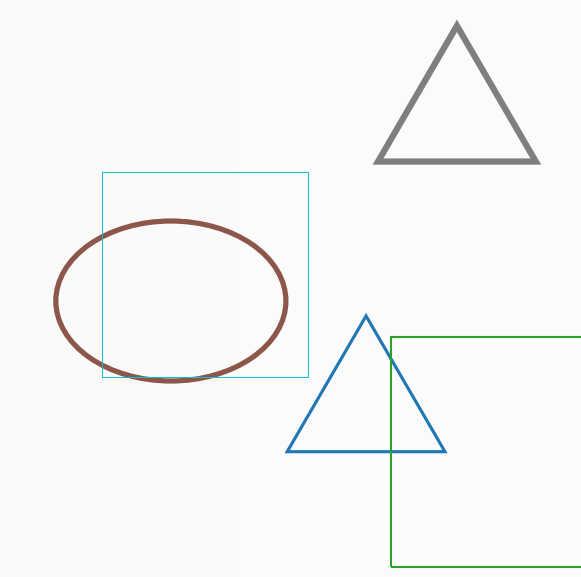[{"shape": "triangle", "thickness": 1.5, "radius": 0.78, "center": [0.63, 0.295]}, {"shape": "square", "thickness": 1, "radius": 1.0, "center": [0.873, 0.217]}, {"shape": "oval", "thickness": 2.5, "radius": 0.99, "center": [0.294, 0.478]}, {"shape": "triangle", "thickness": 3, "radius": 0.78, "center": [0.786, 0.798]}, {"shape": "square", "thickness": 0.5, "radius": 0.89, "center": [0.353, 0.525]}]